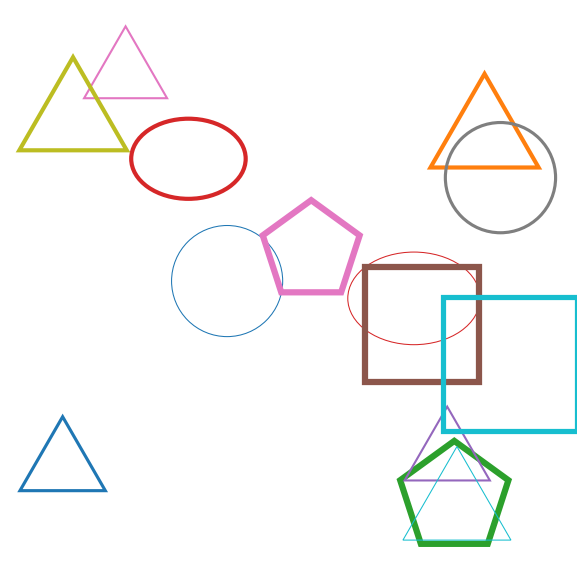[{"shape": "triangle", "thickness": 1.5, "radius": 0.43, "center": [0.108, 0.192]}, {"shape": "circle", "thickness": 0.5, "radius": 0.48, "center": [0.393, 0.512]}, {"shape": "triangle", "thickness": 2, "radius": 0.54, "center": [0.839, 0.763]}, {"shape": "pentagon", "thickness": 3, "radius": 0.49, "center": [0.787, 0.137]}, {"shape": "oval", "thickness": 2, "radius": 0.5, "center": [0.326, 0.724]}, {"shape": "oval", "thickness": 0.5, "radius": 0.57, "center": [0.717, 0.482]}, {"shape": "triangle", "thickness": 1, "radius": 0.43, "center": [0.774, 0.21]}, {"shape": "square", "thickness": 3, "radius": 0.49, "center": [0.731, 0.437]}, {"shape": "triangle", "thickness": 1, "radius": 0.41, "center": [0.217, 0.871]}, {"shape": "pentagon", "thickness": 3, "radius": 0.44, "center": [0.539, 0.564]}, {"shape": "circle", "thickness": 1.5, "radius": 0.48, "center": [0.867, 0.692]}, {"shape": "triangle", "thickness": 2, "radius": 0.54, "center": [0.126, 0.793]}, {"shape": "square", "thickness": 2.5, "radius": 0.58, "center": [0.883, 0.369]}, {"shape": "triangle", "thickness": 0.5, "radius": 0.54, "center": [0.791, 0.118]}]